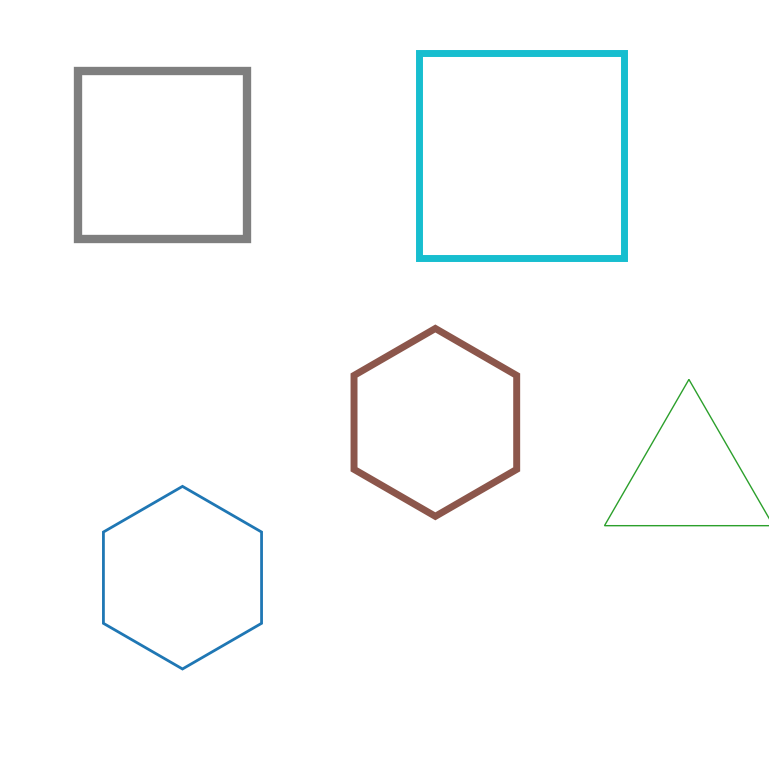[{"shape": "hexagon", "thickness": 1, "radius": 0.59, "center": [0.237, 0.25]}, {"shape": "triangle", "thickness": 0.5, "radius": 0.63, "center": [0.895, 0.381]}, {"shape": "hexagon", "thickness": 2.5, "radius": 0.61, "center": [0.565, 0.451]}, {"shape": "square", "thickness": 3, "radius": 0.55, "center": [0.211, 0.799]}, {"shape": "square", "thickness": 2.5, "radius": 0.67, "center": [0.678, 0.798]}]